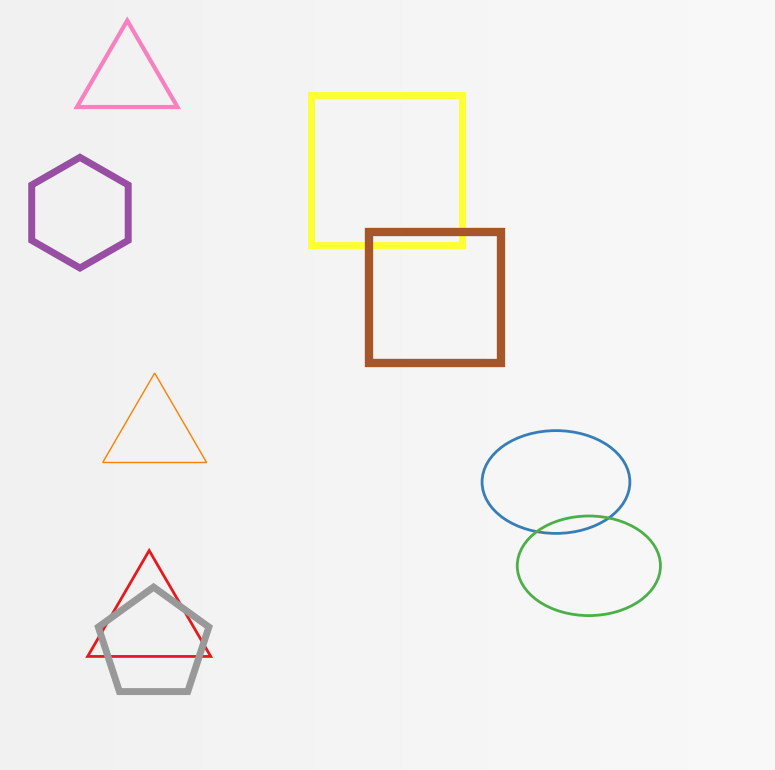[{"shape": "triangle", "thickness": 1, "radius": 0.46, "center": [0.192, 0.193]}, {"shape": "oval", "thickness": 1, "radius": 0.48, "center": [0.717, 0.374]}, {"shape": "oval", "thickness": 1, "radius": 0.46, "center": [0.76, 0.265]}, {"shape": "hexagon", "thickness": 2.5, "radius": 0.36, "center": [0.103, 0.724]}, {"shape": "triangle", "thickness": 0.5, "radius": 0.39, "center": [0.2, 0.438]}, {"shape": "square", "thickness": 2.5, "radius": 0.49, "center": [0.499, 0.779]}, {"shape": "square", "thickness": 3, "radius": 0.43, "center": [0.561, 0.614]}, {"shape": "triangle", "thickness": 1.5, "radius": 0.37, "center": [0.164, 0.898]}, {"shape": "pentagon", "thickness": 2.5, "radius": 0.37, "center": [0.198, 0.163]}]